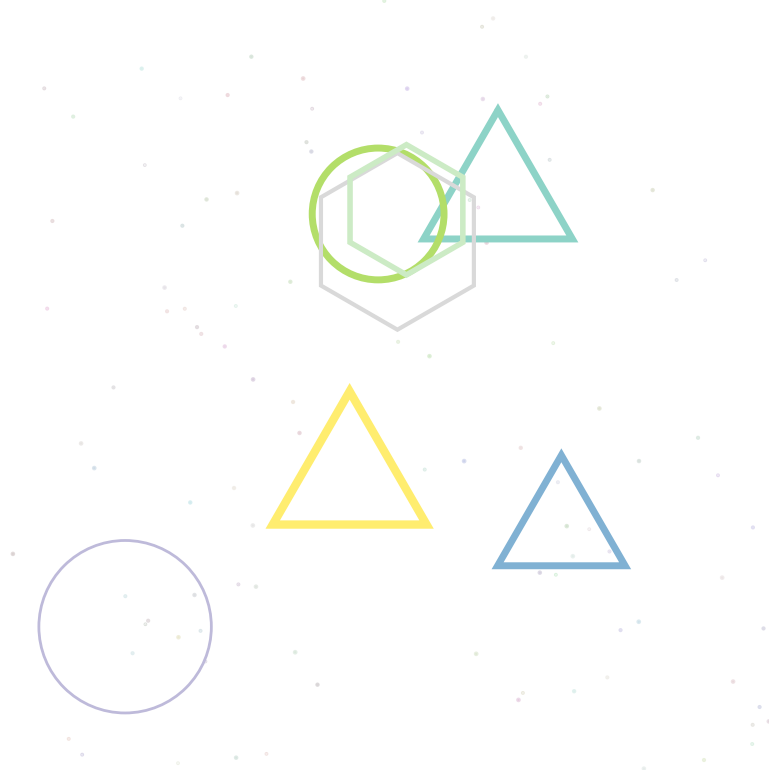[{"shape": "triangle", "thickness": 2.5, "radius": 0.56, "center": [0.647, 0.745]}, {"shape": "circle", "thickness": 1, "radius": 0.56, "center": [0.162, 0.186]}, {"shape": "triangle", "thickness": 2.5, "radius": 0.48, "center": [0.729, 0.313]}, {"shape": "circle", "thickness": 2.5, "radius": 0.43, "center": [0.491, 0.722]}, {"shape": "hexagon", "thickness": 1.5, "radius": 0.57, "center": [0.516, 0.686]}, {"shape": "hexagon", "thickness": 2, "radius": 0.42, "center": [0.528, 0.728]}, {"shape": "triangle", "thickness": 3, "radius": 0.58, "center": [0.454, 0.376]}]